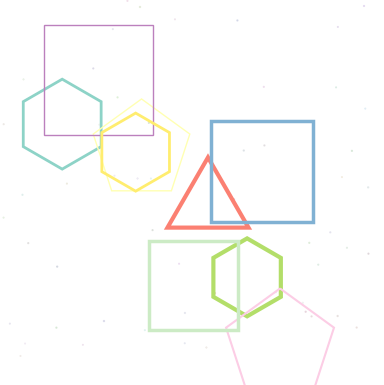[{"shape": "hexagon", "thickness": 2, "radius": 0.58, "center": [0.162, 0.678]}, {"shape": "pentagon", "thickness": 1, "radius": 0.66, "center": [0.368, 0.611]}, {"shape": "triangle", "thickness": 3, "radius": 0.61, "center": [0.54, 0.47]}, {"shape": "square", "thickness": 2.5, "radius": 0.66, "center": [0.681, 0.555]}, {"shape": "hexagon", "thickness": 3, "radius": 0.51, "center": [0.642, 0.28]}, {"shape": "pentagon", "thickness": 1.5, "radius": 0.74, "center": [0.727, 0.103]}, {"shape": "square", "thickness": 1, "radius": 0.71, "center": [0.257, 0.792]}, {"shape": "square", "thickness": 2.5, "radius": 0.58, "center": [0.504, 0.258]}, {"shape": "hexagon", "thickness": 2, "radius": 0.51, "center": [0.352, 0.605]}]